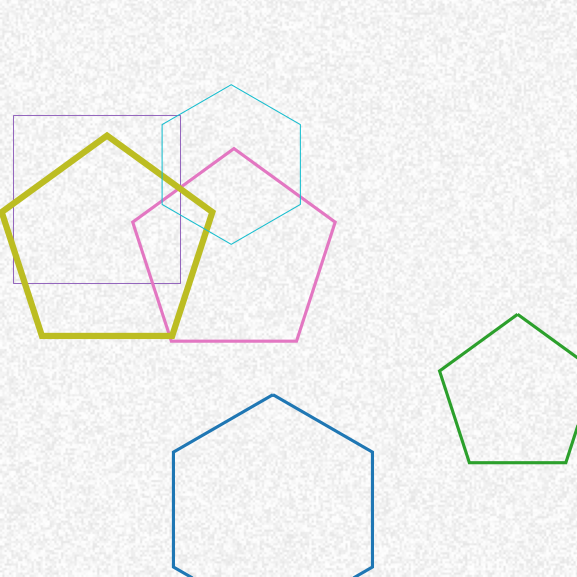[{"shape": "hexagon", "thickness": 1.5, "radius": 0.99, "center": [0.473, 0.117]}, {"shape": "pentagon", "thickness": 1.5, "radius": 0.71, "center": [0.896, 0.313]}, {"shape": "square", "thickness": 0.5, "radius": 0.72, "center": [0.168, 0.655]}, {"shape": "pentagon", "thickness": 1.5, "radius": 0.92, "center": [0.405, 0.557]}, {"shape": "pentagon", "thickness": 3, "radius": 0.96, "center": [0.185, 0.573]}, {"shape": "hexagon", "thickness": 0.5, "radius": 0.69, "center": [0.4, 0.714]}]